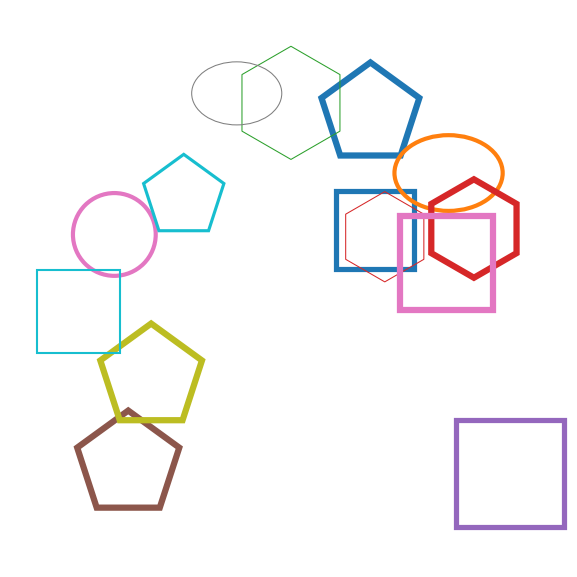[{"shape": "square", "thickness": 2.5, "radius": 0.34, "center": [0.649, 0.6]}, {"shape": "pentagon", "thickness": 3, "radius": 0.45, "center": [0.641, 0.802]}, {"shape": "oval", "thickness": 2, "radius": 0.47, "center": [0.777, 0.7]}, {"shape": "hexagon", "thickness": 0.5, "radius": 0.49, "center": [0.504, 0.821]}, {"shape": "hexagon", "thickness": 0.5, "radius": 0.39, "center": [0.666, 0.589]}, {"shape": "hexagon", "thickness": 3, "radius": 0.43, "center": [0.821, 0.603]}, {"shape": "square", "thickness": 2.5, "radius": 0.47, "center": [0.883, 0.179]}, {"shape": "pentagon", "thickness": 3, "radius": 0.46, "center": [0.222, 0.195]}, {"shape": "square", "thickness": 3, "radius": 0.4, "center": [0.773, 0.544]}, {"shape": "circle", "thickness": 2, "radius": 0.36, "center": [0.198, 0.593]}, {"shape": "oval", "thickness": 0.5, "radius": 0.39, "center": [0.41, 0.837]}, {"shape": "pentagon", "thickness": 3, "radius": 0.46, "center": [0.262, 0.346]}, {"shape": "square", "thickness": 1, "radius": 0.36, "center": [0.136, 0.46]}, {"shape": "pentagon", "thickness": 1.5, "radius": 0.37, "center": [0.318, 0.659]}]